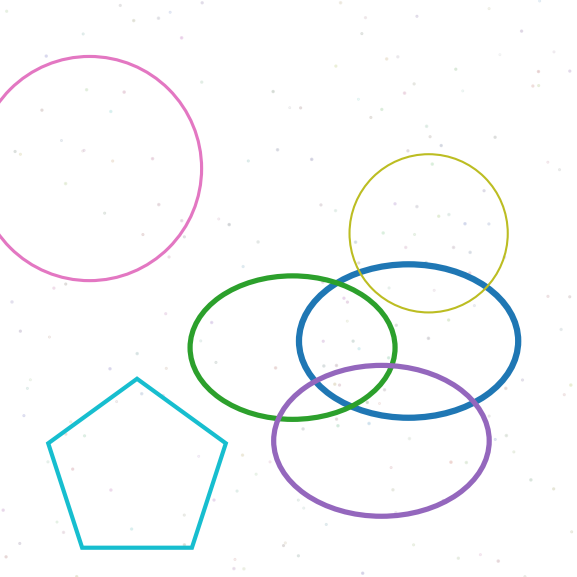[{"shape": "oval", "thickness": 3, "radius": 0.95, "center": [0.708, 0.409]}, {"shape": "oval", "thickness": 2.5, "radius": 0.89, "center": [0.507, 0.397]}, {"shape": "oval", "thickness": 2.5, "radius": 0.93, "center": [0.66, 0.236]}, {"shape": "circle", "thickness": 1.5, "radius": 0.97, "center": [0.155, 0.707]}, {"shape": "circle", "thickness": 1, "radius": 0.68, "center": [0.742, 0.595]}, {"shape": "pentagon", "thickness": 2, "radius": 0.81, "center": [0.237, 0.182]}]